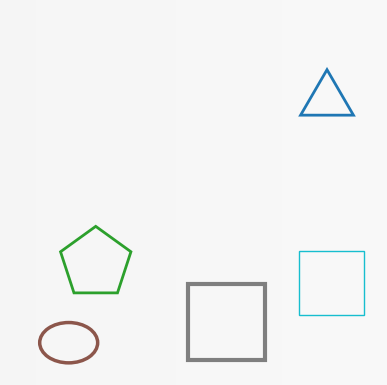[{"shape": "triangle", "thickness": 2, "radius": 0.39, "center": [0.844, 0.74]}, {"shape": "pentagon", "thickness": 2, "radius": 0.48, "center": [0.247, 0.317]}, {"shape": "oval", "thickness": 2.5, "radius": 0.37, "center": [0.177, 0.11]}, {"shape": "square", "thickness": 3, "radius": 0.5, "center": [0.583, 0.164]}, {"shape": "square", "thickness": 1, "radius": 0.42, "center": [0.855, 0.265]}]